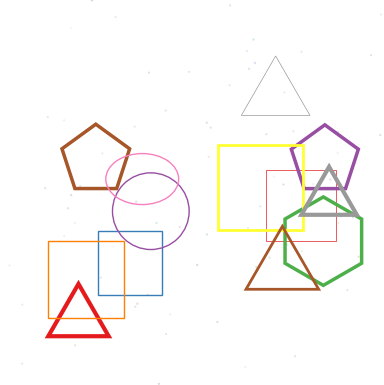[{"shape": "triangle", "thickness": 3, "radius": 0.45, "center": [0.204, 0.172]}, {"shape": "square", "thickness": 0.5, "radius": 0.46, "center": [0.781, 0.466]}, {"shape": "square", "thickness": 1, "radius": 0.42, "center": [0.337, 0.316]}, {"shape": "hexagon", "thickness": 2.5, "radius": 0.57, "center": [0.84, 0.374]}, {"shape": "circle", "thickness": 1, "radius": 0.5, "center": [0.392, 0.451]}, {"shape": "pentagon", "thickness": 2.5, "radius": 0.46, "center": [0.844, 0.584]}, {"shape": "square", "thickness": 1, "radius": 0.5, "center": [0.223, 0.273]}, {"shape": "square", "thickness": 2, "radius": 0.55, "center": [0.677, 0.513]}, {"shape": "pentagon", "thickness": 2.5, "radius": 0.46, "center": [0.249, 0.585]}, {"shape": "triangle", "thickness": 2, "radius": 0.54, "center": [0.733, 0.303]}, {"shape": "oval", "thickness": 1, "radius": 0.47, "center": [0.369, 0.535]}, {"shape": "triangle", "thickness": 0.5, "radius": 0.52, "center": [0.716, 0.752]}, {"shape": "triangle", "thickness": 3, "radius": 0.42, "center": [0.855, 0.484]}]